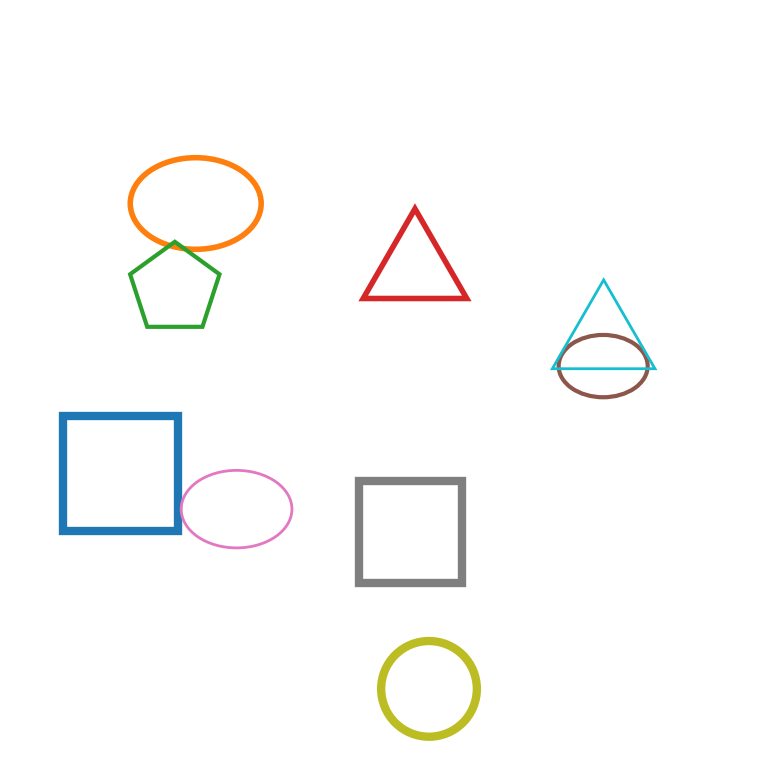[{"shape": "square", "thickness": 3, "radius": 0.37, "center": [0.156, 0.385]}, {"shape": "oval", "thickness": 2, "radius": 0.43, "center": [0.254, 0.736]}, {"shape": "pentagon", "thickness": 1.5, "radius": 0.31, "center": [0.227, 0.625]}, {"shape": "triangle", "thickness": 2, "radius": 0.39, "center": [0.539, 0.651]}, {"shape": "oval", "thickness": 1.5, "radius": 0.29, "center": [0.783, 0.525]}, {"shape": "oval", "thickness": 1, "radius": 0.36, "center": [0.307, 0.339]}, {"shape": "square", "thickness": 3, "radius": 0.33, "center": [0.533, 0.309]}, {"shape": "circle", "thickness": 3, "radius": 0.31, "center": [0.557, 0.105]}, {"shape": "triangle", "thickness": 1, "radius": 0.38, "center": [0.784, 0.56]}]